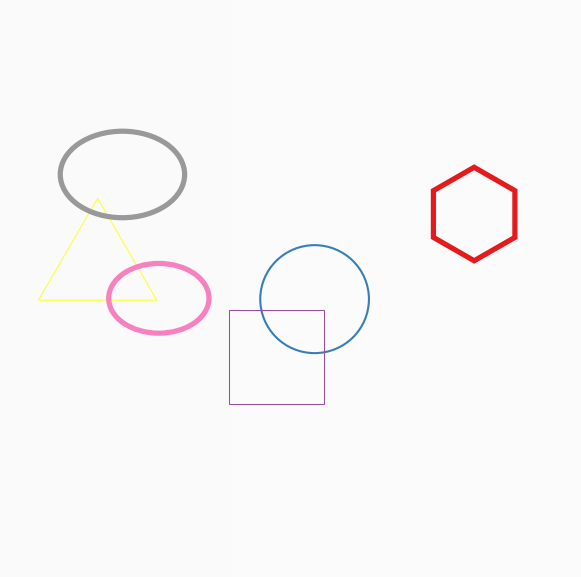[{"shape": "hexagon", "thickness": 2.5, "radius": 0.4, "center": [0.816, 0.629]}, {"shape": "circle", "thickness": 1, "radius": 0.47, "center": [0.541, 0.481]}, {"shape": "square", "thickness": 0.5, "radius": 0.41, "center": [0.475, 0.381]}, {"shape": "triangle", "thickness": 0.5, "radius": 0.59, "center": [0.168, 0.538]}, {"shape": "oval", "thickness": 2.5, "radius": 0.43, "center": [0.273, 0.483]}, {"shape": "oval", "thickness": 2.5, "radius": 0.53, "center": [0.211, 0.697]}]